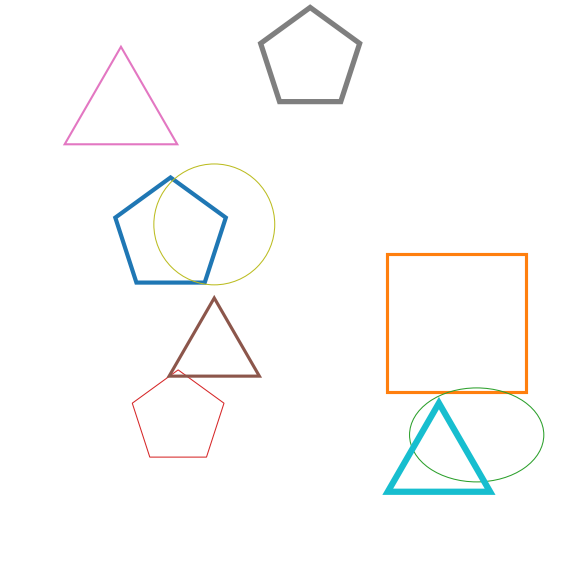[{"shape": "pentagon", "thickness": 2, "radius": 0.5, "center": [0.295, 0.591]}, {"shape": "square", "thickness": 1.5, "radius": 0.6, "center": [0.79, 0.439]}, {"shape": "oval", "thickness": 0.5, "radius": 0.58, "center": [0.825, 0.246]}, {"shape": "pentagon", "thickness": 0.5, "radius": 0.42, "center": [0.308, 0.275]}, {"shape": "triangle", "thickness": 1.5, "radius": 0.45, "center": [0.371, 0.393]}, {"shape": "triangle", "thickness": 1, "radius": 0.56, "center": [0.209, 0.806]}, {"shape": "pentagon", "thickness": 2.5, "radius": 0.45, "center": [0.537, 0.896]}, {"shape": "circle", "thickness": 0.5, "radius": 0.52, "center": [0.371, 0.611]}, {"shape": "triangle", "thickness": 3, "radius": 0.51, "center": [0.76, 0.199]}]